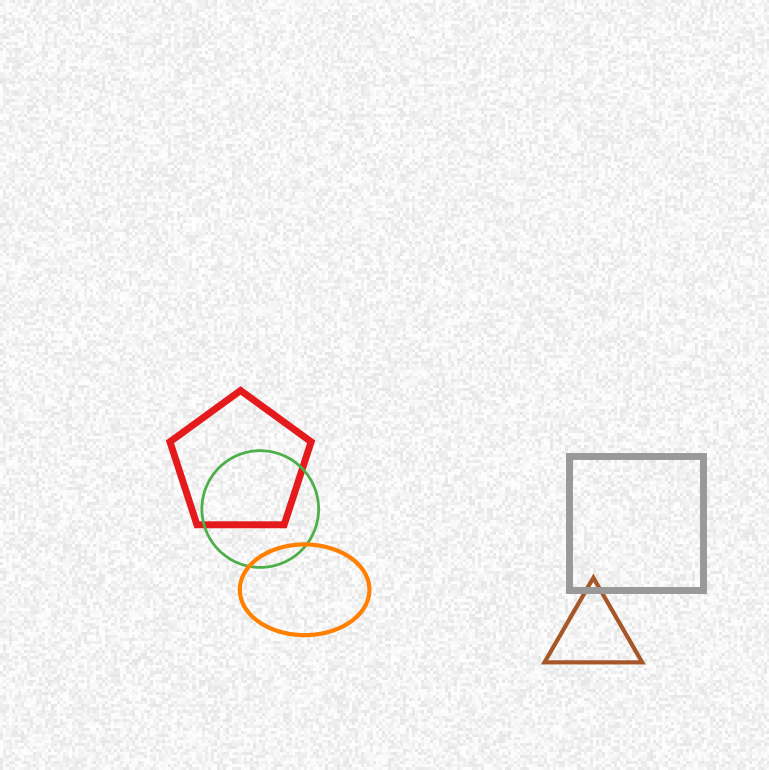[{"shape": "pentagon", "thickness": 2.5, "radius": 0.48, "center": [0.312, 0.396]}, {"shape": "circle", "thickness": 1, "radius": 0.38, "center": [0.338, 0.339]}, {"shape": "oval", "thickness": 1.5, "radius": 0.42, "center": [0.396, 0.234]}, {"shape": "triangle", "thickness": 1.5, "radius": 0.37, "center": [0.771, 0.176]}, {"shape": "square", "thickness": 2.5, "radius": 0.43, "center": [0.826, 0.321]}]